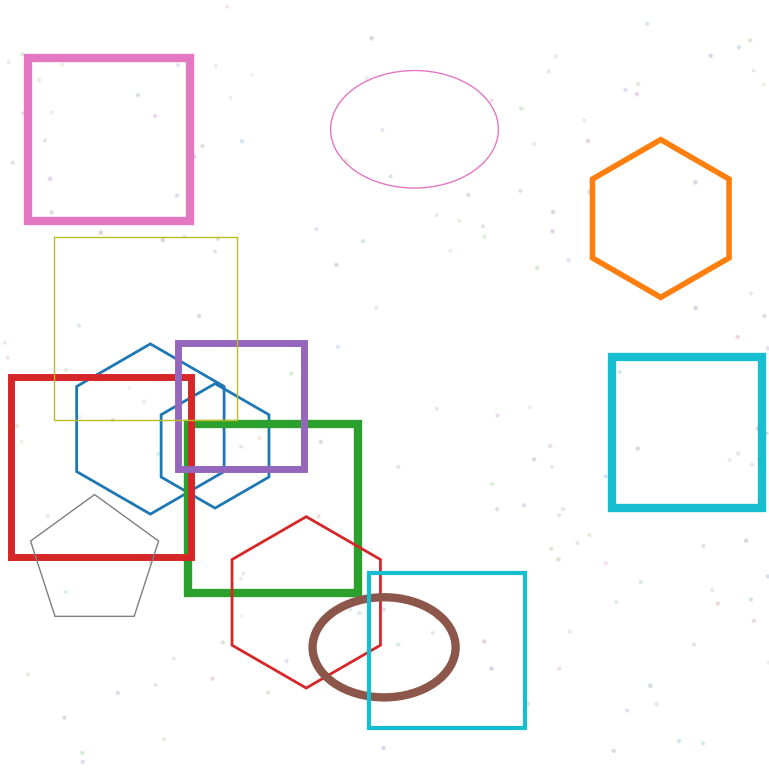[{"shape": "hexagon", "thickness": 1, "radius": 0.4, "center": [0.279, 0.421]}, {"shape": "hexagon", "thickness": 1, "radius": 0.55, "center": [0.195, 0.443]}, {"shape": "hexagon", "thickness": 2, "radius": 0.51, "center": [0.858, 0.716]}, {"shape": "square", "thickness": 3, "radius": 0.55, "center": [0.355, 0.339]}, {"shape": "square", "thickness": 2.5, "radius": 0.59, "center": [0.131, 0.393]}, {"shape": "hexagon", "thickness": 1, "radius": 0.56, "center": [0.398, 0.218]}, {"shape": "square", "thickness": 2.5, "radius": 0.41, "center": [0.313, 0.473]}, {"shape": "oval", "thickness": 3, "radius": 0.46, "center": [0.499, 0.159]}, {"shape": "oval", "thickness": 0.5, "radius": 0.54, "center": [0.538, 0.832]}, {"shape": "square", "thickness": 3, "radius": 0.53, "center": [0.141, 0.819]}, {"shape": "pentagon", "thickness": 0.5, "radius": 0.44, "center": [0.123, 0.27]}, {"shape": "square", "thickness": 0.5, "radius": 0.59, "center": [0.189, 0.574]}, {"shape": "square", "thickness": 3, "radius": 0.49, "center": [0.892, 0.438]}, {"shape": "square", "thickness": 1.5, "radius": 0.5, "center": [0.581, 0.155]}]